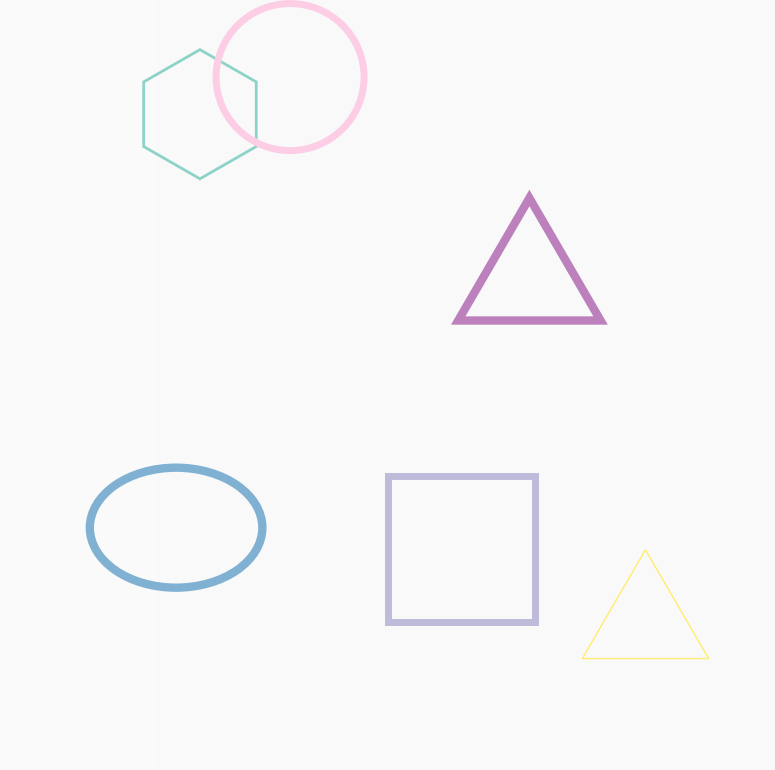[{"shape": "hexagon", "thickness": 1, "radius": 0.42, "center": [0.258, 0.852]}, {"shape": "square", "thickness": 2.5, "radius": 0.48, "center": [0.596, 0.287]}, {"shape": "oval", "thickness": 3, "radius": 0.56, "center": [0.227, 0.315]}, {"shape": "circle", "thickness": 2.5, "radius": 0.48, "center": [0.374, 0.9]}, {"shape": "triangle", "thickness": 3, "radius": 0.53, "center": [0.683, 0.637]}, {"shape": "triangle", "thickness": 0.5, "radius": 0.47, "center": [0.833, 0.192]}]